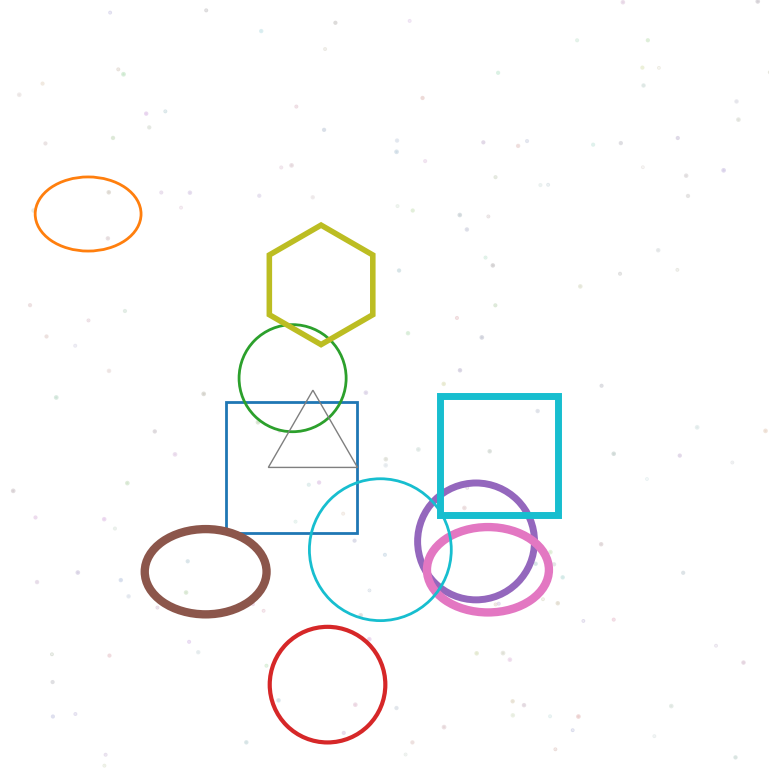[{"shape": "square", "thickness": 1, "radius": 0.43, "center": [0.379, 0.393]}, {"shape": "oval", "thickness": 1, "radius": 0.34, "center": [0.114, 0.722]}, {"shape": "circle", "thickness": 1, "radius": 0.35, "center": [0.38, 0.509]}, {"shape": "circle", "thickness": 1.5, "radius": 0.38, "center": [0.425, 0.111]}, {"shape": "circle", "thickness": 2.5, "radius": 0.38, "center": [0.618, 0.297]}, {"shape": "oval", "thickness": 3, "radius": 0.4, "center": [0.267, 0.258]}, {"shape": "oval", "thickness": 3, "radius": 0.4, "center": [0.634, 0.26]}, {"shape": "triangle", "thickness": 0.5, "radius": 0.33, "center": [0.406, 0.426]}, {"shape": "hexagon", "thickness": 2, "radius": 0.39, "center": [0.417, 0.63]}, {"shape": "square", "thickness": 2.5, "radius": 0.38, "center": [0.648, 0.408]}, {"shape": "circle", "thickness": 1, "radius": 0.46, "center": [0.494, 0.286]}]